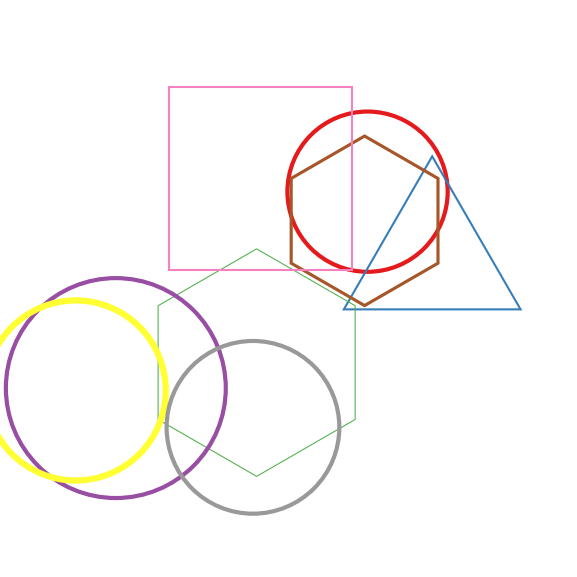[{"shape": "circle", "thickness": 2, "radius": 0.69, "center": [0.636, 0.667]}, {"shape": "triangle", "thickness": 1, "radius": 0.88, "center": [0.748, 0.552]}, {"shape": "hexagon", "thickness": 0.5, "radius": 0.98, "center": [0.444, 0.371]}, {"shape": "circle", "thickness": 2, "radius": 0.95, "center": [0.201, 0.327]}, {"shape": "circle", "thickness": 3, "radius": 0.78, "center": [0.131, 0.323]}, {"shape": "hexagon", "thickness": 1.5, "radius": 0.73, "center": [0.631, 0.617]}, {"shape": "square", "thickness": 1, "radius": 0.79, "center": [0.451, 0.689]}, {"shape": "circle", "thickness": 2, "radius": 0.75, "center": [0.438, 0.259]}]